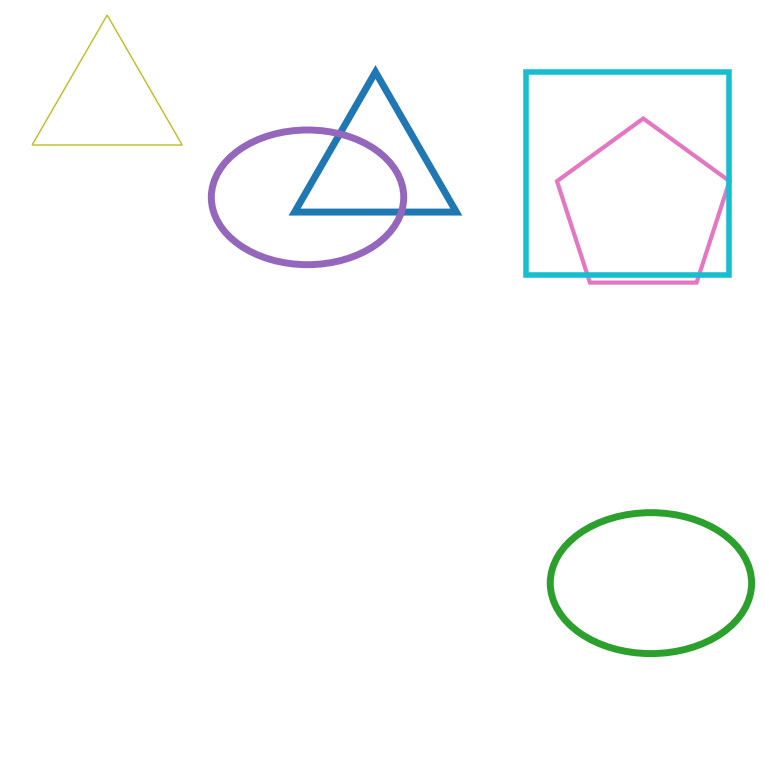[{"shape": "triangle", "thickness": 2.5, "radius": 0.61, "center": [0.488, 0.785]}, {"shape": "oval", "thickness": 2.5, "radius": 0.65, "center": [0.845, 0.243]}, {"shape": "oval", "thickness": 2.5, "radius": 0.62, "center": [0.399, 0.744]}, {"shape": "pentagon", "thickness": 1.5, "radius": 0.59, "center": [0.835, 0.728]}, {"shape": "triangle", "thickness": 0.5, "radius": 0.56, "center": [0.139, 0.868]}, {"shape": "square", "thickness": 2, "radius": 0.66, "center": [0.815, 0.775]}]